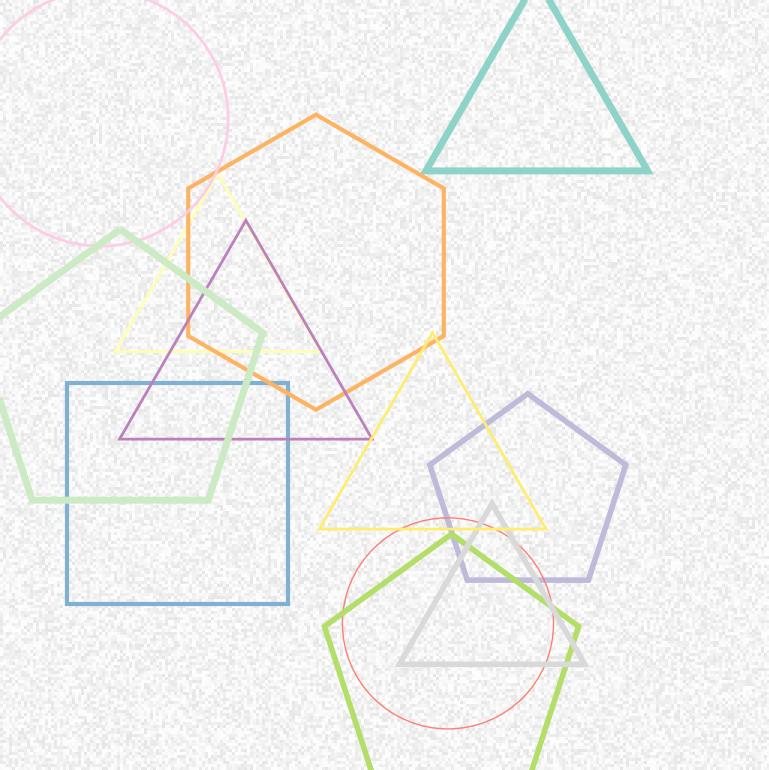[{"shape": "triangle", "thickness": 2.5, "radius": 0.83, "center": [0.697, 0.861]}, {"shape": "triangle", "thickness": 1, "radius": 0.77, "center": [0.283, 0.62]}, {"shape": "pentagon", "thickness": 2, "radius": 0.67, "center": [0.685, 0.355]}, {"shape": "circle", "thickness": 0.5, "radius": 0.69, "center": [0.582, 0.19]}, {"shape": "square", "thickness": 1.5, "radius": 0.72, "center": [0.231, 0.359]}, {"shape": "hexagon", "thickness": 1.5, "radius": 0.96, "center": [0.41, 0.659]}, {"shape": "pentagon", "thickness": 2, "radius": 0.87, "center": [0.586, 0.133]}, {"shape": "circle", "thickness": 1, "radius": 0.83, "center": [0.131, 0.846]}, {"shape": "triangle", "thickness": 2, "radius": 0.7, "center": [0.639, 0.207]}, {"shape": "triangle", "thickness": 1, "radius": 0.95, "center": [0.319, 0.524]}, {"shape": "pentagon", "thickness": 2.5, "radius": 0.97, "center": [0.156, 0.508]}, {"shape": "triangle", "thickness": 1, "radius": 0.85, "center": [0.562, 0.398]}]